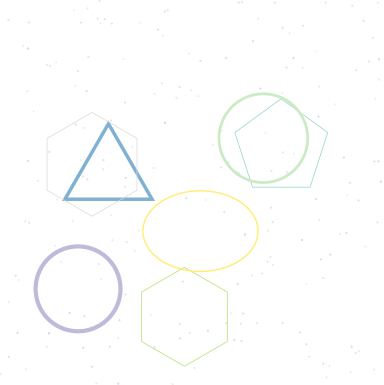[{"shape": "pentagon", "thickness": 0.5, "radius": 0.63, "center": [0.731, 0.617]}, {"shape": "circle", "thickness": 3, "radius": 0.55, "center": [0.203, 0.25]}, {"shape": "triangle", "thickness": 2.5, "radius": 0.65, "center": [0.282, 0.548]}, {"shape": "hexagon", "thickness": 0.5, "radius": 0.64, "center": [0.479, 0.177]}, {"shape": "hexagon", "thickness": 0.5, "radius": 0.67, "center": [0.239, 0.573]}, {"shape": "circle", "thickness": 2, "radius": 0.58, "center": [0.684, 0.641]}, {"shape": "oval", "thickness": 1, "radius": 0.75, "center": [0.521, 0.4]}]